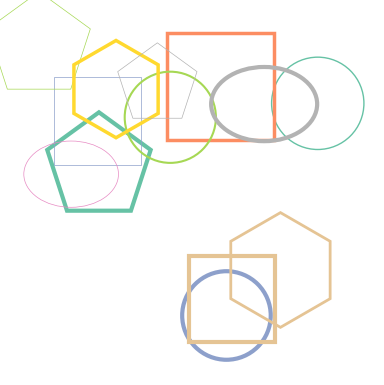[{"shape": "pentagon", "thickness": 3, "radius": 0.71, "center": [0.257, 0.567]}, {"shape": "circle", "thickness": 1, "radius": 0.6, "center": [0.825, 0.732]}, {"shape": "square", "thickness": 2.5, "radius": 0.7, "center": [0.573, 0.775]}, {"shape": "circle", "thickness": 3, "radius": 0.57, "center": [0.588, 0.181]}, {"shape": "square", "thickness": 0.5, "radius": 0.57, "center": [0.253, 0.686]}, {"shape": "oval", "thickness": 0.5, "radius": 0.61, "center": [0.185, 0.548]}, {"shape": "pentagon", "thickness": 0.5, "radius": 0.7, "center": [0.101, 0.882]}, {"shape": "circle", "thickness": 1.5, "radius": 0.59, "center": [0.442, 0.695]}, {"shape": "hexagon", "thickness": 2.5, "radius": 0.63, "center": [0.301, 0.769]}, {"shape": "hexagon", "thickness": 2, "radius": 0.74, "center": [0.728, 0.299]}, {"shape": "square", "thickness": 3, "radius": 0.56, "center": [0.602, 0.224]}, {"shape": "oval", "thickness": 3, "radius": 0.69, "center": [0.686, 0.73]}, {"shape": "pentagon", "thickness": 0.5, "radius": 0.54, "center": [0.409, 0.78]}]